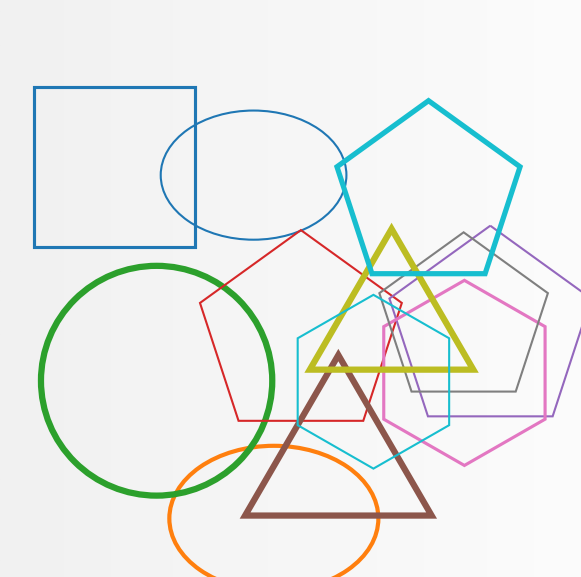[{"shape": "square", "thickness": 1.5, "radius": 0.69, "center": [0.197, 0.71]}, {"shape": "oval", "thickness": 1, "radius": 0.8, "center": [0.436, 0.696]}, {"shape": "oval", "thickness": 2, "radius": 0.9, "center": [0.471, 0.101]}, {"shape": "circle", "thickness": 3, "radius": 0.99, "center": [0.269, 0.34]}, {"shape": "pentagon", "thickness": 1, "radius": 0.91, "center": [0.518, 0.418]}, {"shape": "pentagon", "thickness": 1, "radius": 0.91, "center": [0.844, 0.426]}, {"shape": "triangle", "thickness": 3, "radius": 0.93, "center": [0.582, 0.199]}, {"shape": "hexagon", "thickness": 1.5, "radius": 0.8, "center": [0.799, 0.353]}, {"shape": "pentagon", "thickness": 1, "radius": 0.76, "center": [0.798, 0.444]}, {"shape": "triangle", "thickness": 3, "radius": 0.81, "center": [0.674, 0.44]}, {"shape": "pentagon", "thickness": 2.5, "radius": 0.83, "center": [0.737, 0.659]}, {"shape": "hexagon", "thickness": 1, "radius": 0.75, "center": [0.642, 0.338]}]